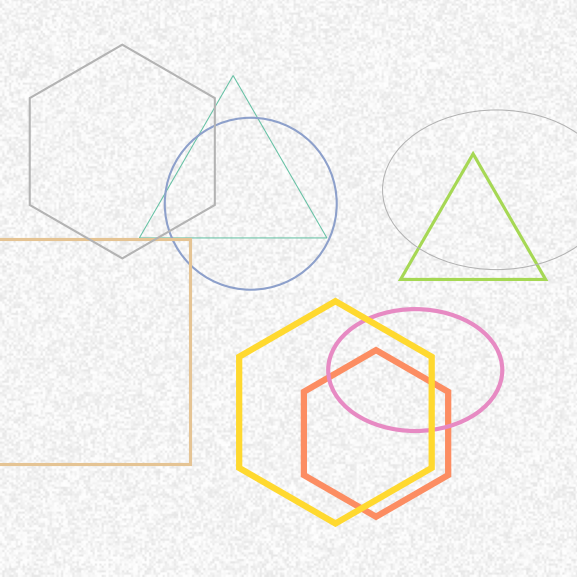[{"shape": "triangle", "thickness": 0.5, "radius": 0.94, "center": [0.404, 0.681]}, {"shape": "hexagon", "thickness": 3, "radius": 0.72, "center": [0.651, 0.249]}, {"shape": "circle", "thickness": 1, "radius": 0.74, "center": [0.434, 0.646]}, {"shape": "oval", "thickness": 2, "radius": 0.75, "center": [0.719, 0.358]}, {"shape": "triangle", "thickness": 1.5, "radius": 0.73, "center": [0.819, 0.588]}, {"shape": "hexagon", "thickness": 3, "radius": 0.96, "center": [0.581, 0.285]}, {"shape": "square", "thickness": 1.5, "radius": 0.97, "center": [0.134, 0.39]}, {"shape": "oval", "thickness": 0.5, "radius": 0.99, "center": [0.86, 0.67]}, {"shape": "hexagon", "thickness": 1, "radius": 0.93, "center": [0.212, 0.737]}]